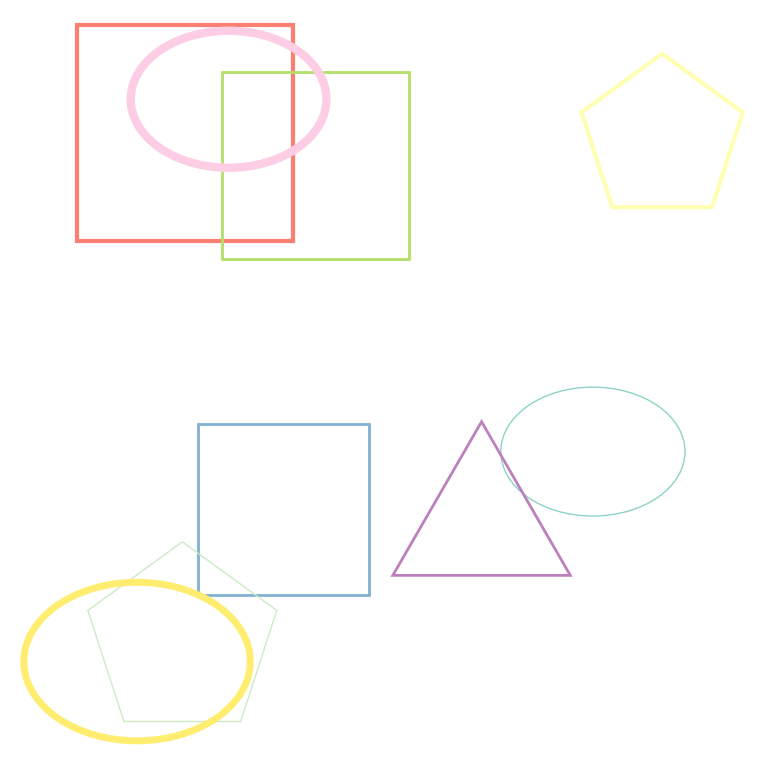[{"shape": "oval", "thickness": 0.5, "radius": 0.6, "center": [0.77, 0.414]}, {"shape": "pentagon", "thickness": 1.5, "radius": 0.55, "center": [0.86, 0.82]}, {"shape": "square", "thickness": 1.5, "radius": 0.7, "center": [0.241, 0.827]}, {"shape": "square", "thickness": 1, "radius": 0.56, "center": [0.368, 0.338]}, {"shape": "square", "thickness": 1, "radius": 0.61, "center": [0.41, 0.785]}, {"shape": "oval", "thickness": 3, "radius": 0.64, "center": [0.297, 0.871]}, {"shape": "triangle", "thickness": 1, "radius": 0.67, "center": [0.625, 0.319]}, {"shape": "pentagon", "thickness": 0.5, "radius": 0.64, "center": [0.237, 0.167]}, {"shape": "oval", "thickness": 2.5, "radius": 0.74, "center": [0.178, 0.141]}]